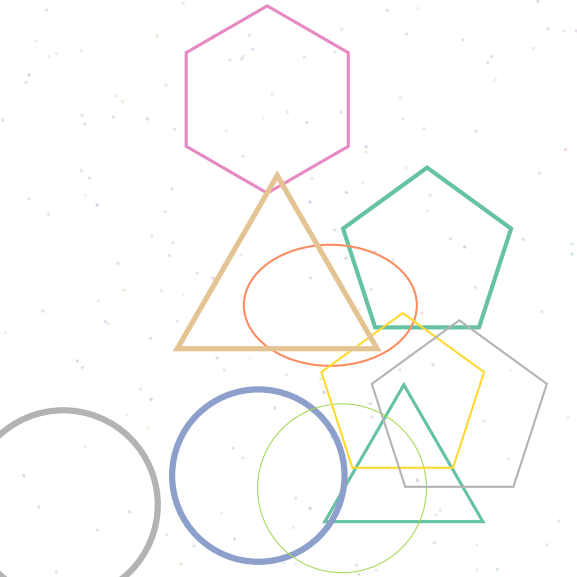[{"shape": "triangle", "thickness": 1.5, "radius": 0.79, "center": [0.699, 0.175]}, {"shape": "pentagon", "thickness": 2, "radius": 0.76, "center": [0.74, 0.556]}, {"shape": "oval", "thickness": 1, "radius": 0.75, "center": [0.572, 0.47]}, {"shape": "circle", "thickness": 3, "radius": 0.75, "center": [0.447, 0.176]}, {"shape": "hexagon", "thickness": 1.5, "radius": 0.81, "center": [0.463, 0.827]}, {"shape": "circle", "thickness": 0.5, "radius": 0.73, "center": [0.592, 0.154]}, {"shape": "pentagon", "thickness": 1, "radius": 0.74, "center": [0.697, 0.309]}, {"shape": "triangle", "thickness": 2.5, "radius": 1.0, "center": [0.48, 0.495]}, {"shape": "pentagon", "thickness": 1, "radius": 0.8, "center": [0.795, 0.285]}, {"shape": "circle", "thickness": 3, "radius": 0.82, "center": [0.11, 0.125]}]